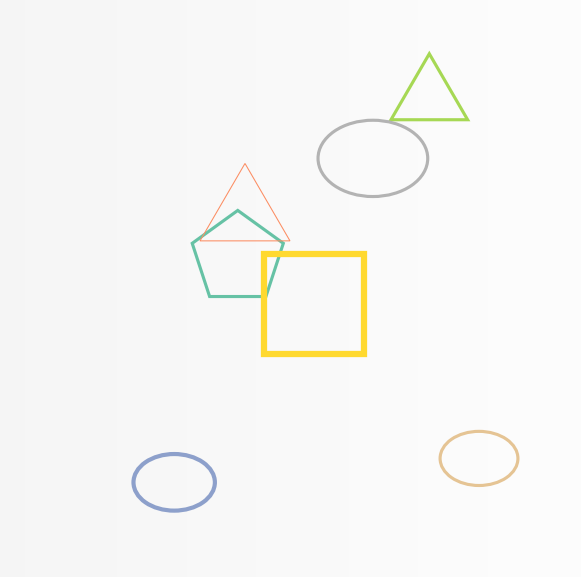[{"shape": "pentagon", "thickness": 1.5, "radius": 0.41, "center": [0.409, 0.552]}, {"shape": "triangle", "thickness": 0.5, "radius": 0.45, "center": [0.421, 0.627]}, {"shape": "oval", "thickness": 2, "radius": 0.35, "center": [0.3, 0.164]}, {"shape": "triangle", "thickness": 1.5, "radius": 0.38, "center": [0.739, 0.83]}, {"shape": "square", "thickness": 3, "radius": 0.43, "center": [0.54, 0.473]}, {"shape": "oval", "thickness": 1.5, "radius": 0.33, "center": [0.824, 0.205]}, {"shape": "oval", "thickness": 1.5, "radius": 0.47, "center": [0.642, 0.725]}]